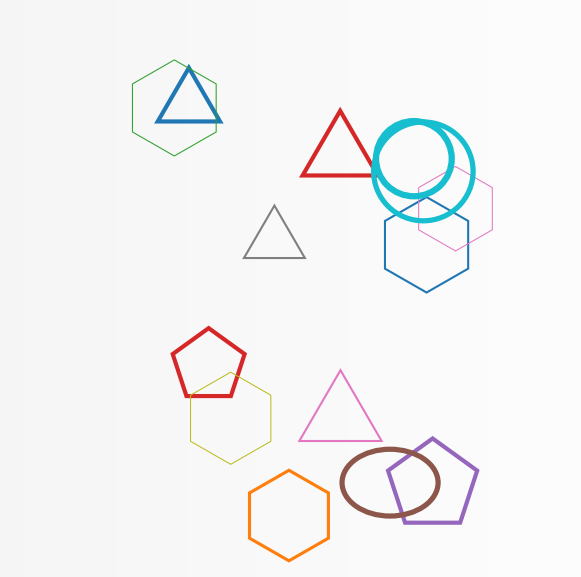[{"shape": "hexagon", "thickness": 1, "radius": 0.41, "center": [0.734, 0.575]}, {"shape": "triangle", "thickness": 2, "radius": 0.31, "center": [0.325, 0.82]}, {"shape": "hexagon", "thickness": 1.5, "radius": 0.39, "center": [0.497, 0.106]}, {"shape": "hexagon", "thickness": 0.5, "radius": 0.42, "center": [0.3, 0.812]}, {"shape": "pentagon", "thickness": 2, "radius": 0.33, "center": [0.359, 0.366]}, {"shape": "triangle", "thickness": 2, "radius": 0.37, "center": [0.585, 0.733]}, {"shape": "pentagon", "thickness": 2, "radius": 0.4, "center": [0.744, 0.159]}, {"shape": "oval", "thickness": 2.5, "radius": 0.41, "center": [0.671, 0.163]}, {"shape": "triangle", "thickness": 1, "radius": 0.41, "center": [0.586, 0.276]}, {"shape": "hexagon", "thickness": 0.5, "radius": 0.37, "center": [0.784, 0.638]}, {"shape": "triangle", "thickness": 1, "radius": 0.3, "center": [0.472, 0.583]}, {"shape": "hexagon", "thickness": 0.5, "radius": 0.4, "center": [0.397, 0.275]}, {"shape": "circle", "thickness": 3, "radius": 0.33, "center": [0.712, 0.724]}, {"shape": "circle", "thickness": 2.5, "radius": 0.43, "center": [0.728, 0.702]}]